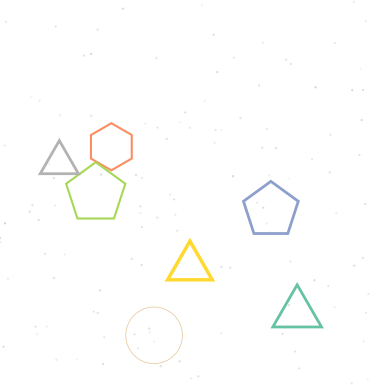[{"shape": "triangle", "thickness": 2, "radius": 0.37, "center": [0.772, 0.187]}, {"shape": "hexagon", "thickness": 1.5, "radius": 0.31, "center": [0.289, 0.619]}, {"shape": "pentagon", "thickness": 2, "radius": 0.37, "center": [0.704, 0.454]}, {"shape": "pentagon", "thickness": 1.5, "radius": 0.4, "center": [0.249, 0.498]}, {"shape": "triangle", "thickness": 2.5, "radius": 0.33, "center": [0.493, 0.307]}, {"shape": "circle", "thickness": 0.5, "radius": 0.37, "center": [0.4, 0.129]}, {"shape": "triangle", "thickness": 2, "radius": 0.29, "center": [0.154, 0.577]}]